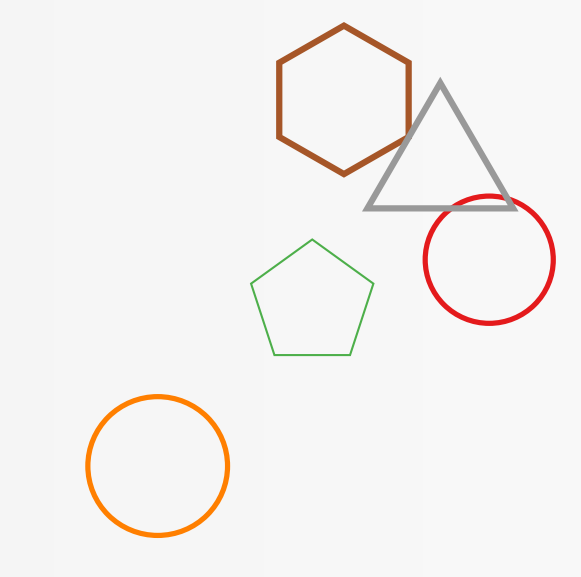[{"shape": "circle", "thickness": 2.5, "radius": 0.55, "center": [0.842, 0.549]}, {"shape": "pentagon", "thickness": 1, "radius": 0.55, "center": [0.537, 0.474]}, {"shape": "circle", "thickness": 2.5, "radius": 0.6, "center": [0.271, 0.192]}, {"shape": "hexagon", "thickness": 3, "radius": 0.64, "center": [0.592, 0.826]}, {"shape": "triangle", "thickness": 3, "radius": 0.72, "center": [0.757, 0.711]}]